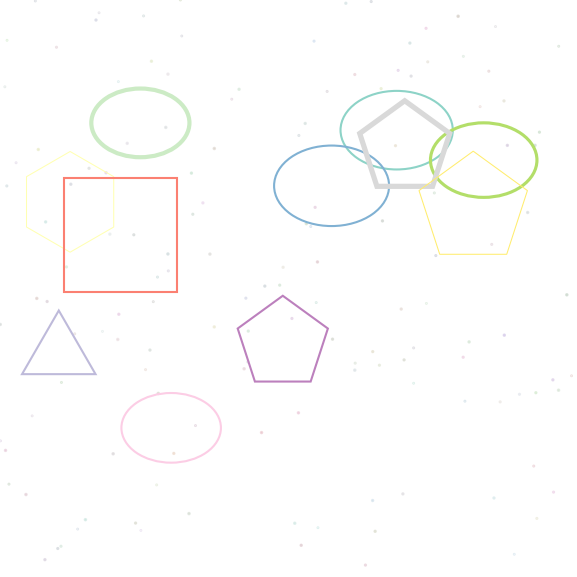[{"shape": "oval", "thickness": 1, "radius": 0.49, "center": [0.687, 0.774]}, {"shape": "hexagon", "thickness": 0.5, "radius": 0.44, "center": [0.121, 0.65]}, {"shape": "triangle", "thickness": 1, "radius": 0.37, "center": [0.102, 0.388]}, {"shape": "square", "thickness": 1, "radius": 0.49, "center": [0.208, 0.592]}, {"shape": "oval", "thickness": 1, "radius": 0.5, "center": [0.574, 0.677]}, {"shape": "oval", "thickness": 1.5, "radius": 0.46, "center": [0.838, 0.722]}, {"shape": "oval", "thickness": 1, "radius": 0.43, "center": [0.296, 0.258]}, {"shape": "pentagon", "thickness": 2.5, "radius": 0.41, "center": [0.701, 0.743]}, {"shape": "pentagon", "thickness": 1, "radius": 0.41, "center": [0.49, 0.405]}, {"shape": "oval", "thickness": 2, "radius": 0.42, "center": [0.243, 0.786]}, {"shape": "pentagon", "thickness": 0.5, "radius": 0.49, "center": [0.819, 0.639]}]